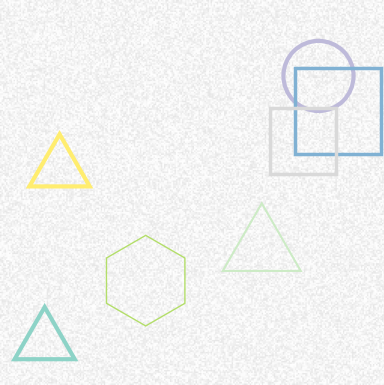[{"shape": "triangle", "thickness": 3, "radius": 0.45, "center": [0.116, 0.112]}, {"shape": "circle", "thickness": 3, "radius": 0.46, "center": [0.827, 0.803]}, {"shape": "square", "thickness": 2.5, "radius": 0.55, "center": [0.878, 0.711]}, {"shape": "hexagon", "thickness": 1, "radius": 0.59, "center": [0.378, 0.271]}, {"shape": "square", "thickness": 2.5, "radius": 0.43, "center": [0.786, 0.633]}, {"shape": "triangle", "thickness": 1.5, "radius": 0.58, "center": [0.68, 0.355]}, {"shape": "triangle", "thickness": 3, "radius": 0.45, "center": [0.155, 0.561]}]